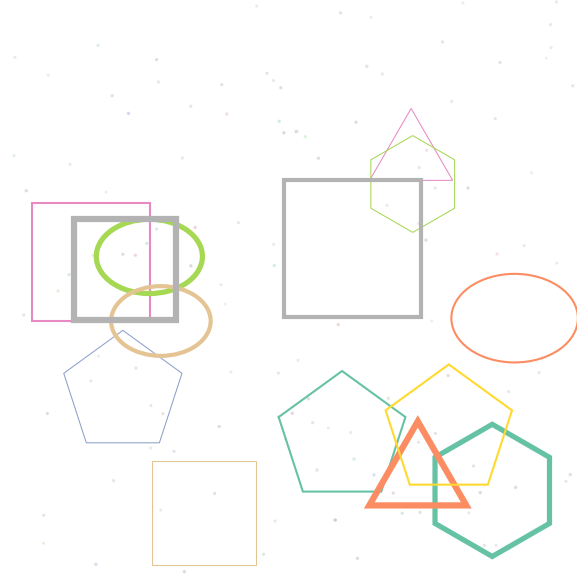[{"shape": "pentagon", "thickness": 1, "radius": 0.58, "center": [0.592, 0.241]}, {"shape": "hexagon", "thickness": 2.5, "radius": 0.57, "center": [0.852, 0.15]}, {"shape": "triangle", "thickness": 3, "radius": 0.49, "center": [0.723, 0.172]}, {"shape": "oval", "thickness": 1, "radius": 0.55, "center": [0.891, 0.448]}, {"shape": "pentagon", "thickness": 0.5, "radius": 0.54, "center": [0.213, 0.319]}, {"shape": "square", "thickness": 1, "radius": 0.51, "center": [0.158, 0.546]}, {"shape": "triangle", "thickness": 0.5, "radius": 0.42, "center": [0.712, 0.728]}, {"shape": "oval", "thickness": 2.5, "radius": 0.46, "center": [0.259, 0.555]}, {"shape": "hexagon", "thickness": 0.5, "radius": 0.42, "center": [0.715, 0.681]}, {"shape": "pentagon", "thickness": 1, "radius": 0.58, "center": [0.777, 0.253]}, {"shape": "oval", "thickness": 2, "radius": 0.43, "center": [0.279, 0.443]}, {"shape": "square", "thickness": 0.5, "radius": 0.45, "center": [0.353, 0.111]}, {"shape": "square", "thickness": 2, "radius": 0.59, "center": [0.611, 0.568]}, {"shape": "square", "thickness": 3, "radius": 0.44, "center": [0.216, 0.533]}]